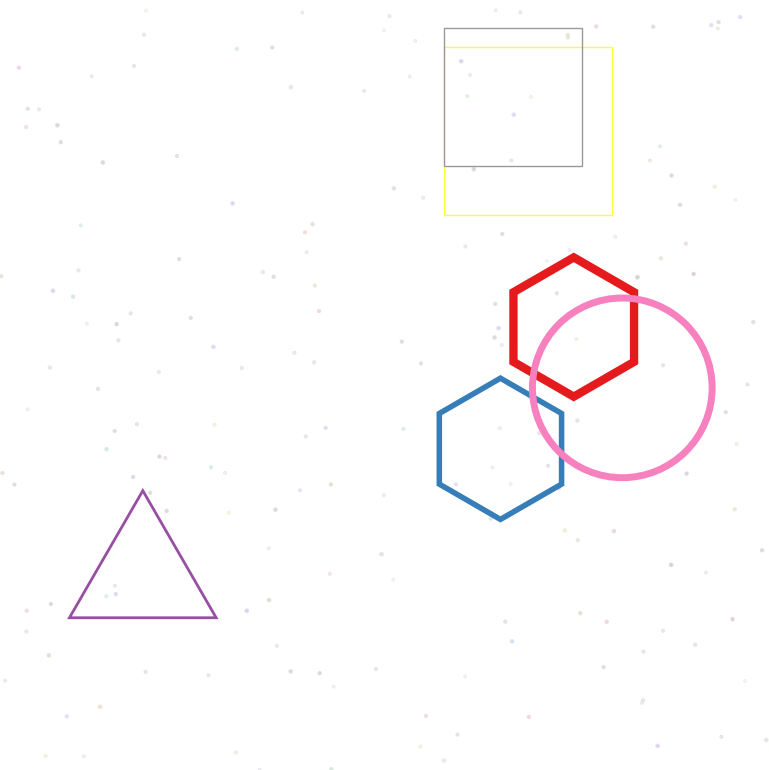[{"shape": "hexagon", "thickness": 3, "radius": 0.45, "center": [0.745, 0.575]}, {"shape": "hexagon", "thickness": 2, "radius": 0.46, "center": [0.65, 0.417]}, {"shape": "triangle", "thickness": 1, "radius": 0.55, "center": [0.185, 0.253]}, {"shape": "square", "thickness": 0.5, "radius": 0.54, "center": [0.686, 0.83]}, {"shape": "circle", "thickness": 2.5, "radius": 0.58, "center": [0.808, 0.496]}, {"shape": "square", "thickness": 0.5, "radius": 0.45, "center": [0.667, 0.874]}]